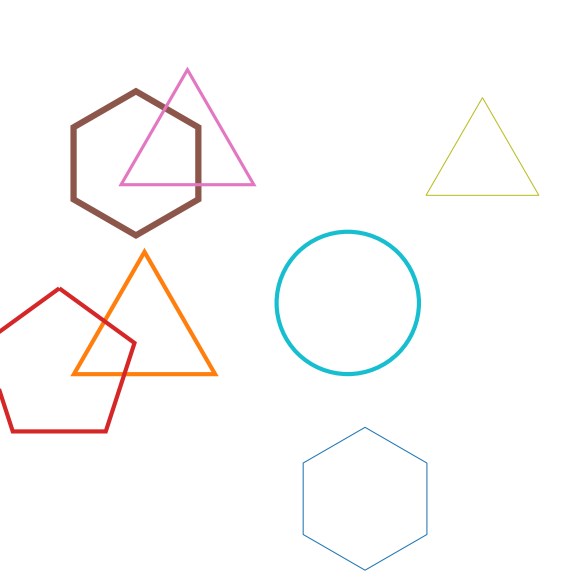[{"shape": "hexagon", "thickness": 0.5, "radius": 0.62, "center": [0.632, 0.135]}, {"shape": "triangle", "thickness": 2, "radius": 0.71, "center": [0.25, 0.422]}, {"shape": "pentagon", "thickness": 2, "radius": 0.68, "center": [0.103, 0.363]}, {"shape": "hexagon", "thickness": 3, "radius": 0.62, "center": [0.235, 0.716]}, {"shape": "triangle", "thickness": 1.5, "radius": 0.66, "center": [0.325, 0.746]}, {"shape": "triangle", "thickness": 0.5, "radius": 0.56, "center": [0.835, 0.717]}, {"shape": "circle", "thickness": 2, "radius": 0.62, "center": [0.602, 0.475]}]